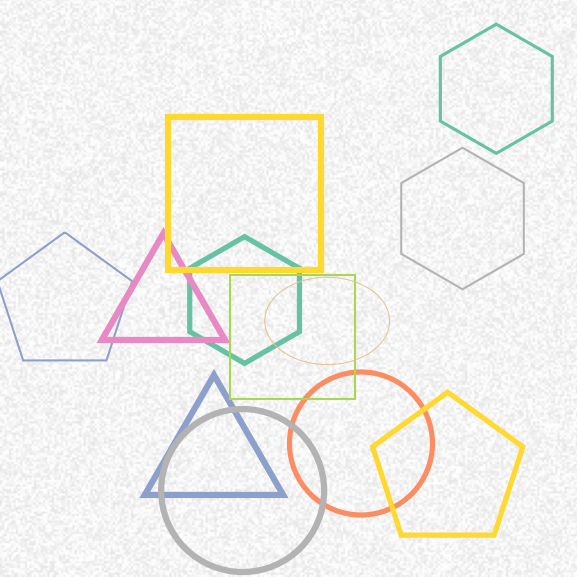[{"shape": "hexagon", "thickness": 2.5, "radius": 0.55, "center": [0.424, 0.48]}, {"shape": "hexagon", "thickness": 1.5, "radius": 0.56, "center": [0.859, 0.845]}, {"shape": "circle", "thickness": 2.5, "radius": 0.62, "center": [0.625, 0.231]}, {"shape": "triangle", "thickness": 3, "radius": 0.69, "center": [0.37, 0.211]}, {"shape": "pentagon", "thickness": 1, "radius": 0.61, "center": [0.112, 0.474]}, {"shape": "triangle", "thickness": 3, "radius": 0.62, "center": [0.283, 0.472]}, {"shape": "square", "thickness": 1, "radius": 0.54, "center": [0.507, 0.415]}, {"shape": "pentagon", "thickness": 2.5, "radius": 0.68, "center": [0.775, 0.183]}, {"shape": "square", "thickness": 3, "radius": 0.66, "center": [0.423, 0.664]}, {"shape": "oval", "thickness": 0.5, "radius": 0.54, "center": [0.566, 0.443]}, {"shape": "circle", "thickness": 3, "radius": 0.71, "center": [0.42, 0.15]}, {"shape": "hexagon", "thickness": 1, "radius": 0.61, "center": [0.801, 0.621]}]